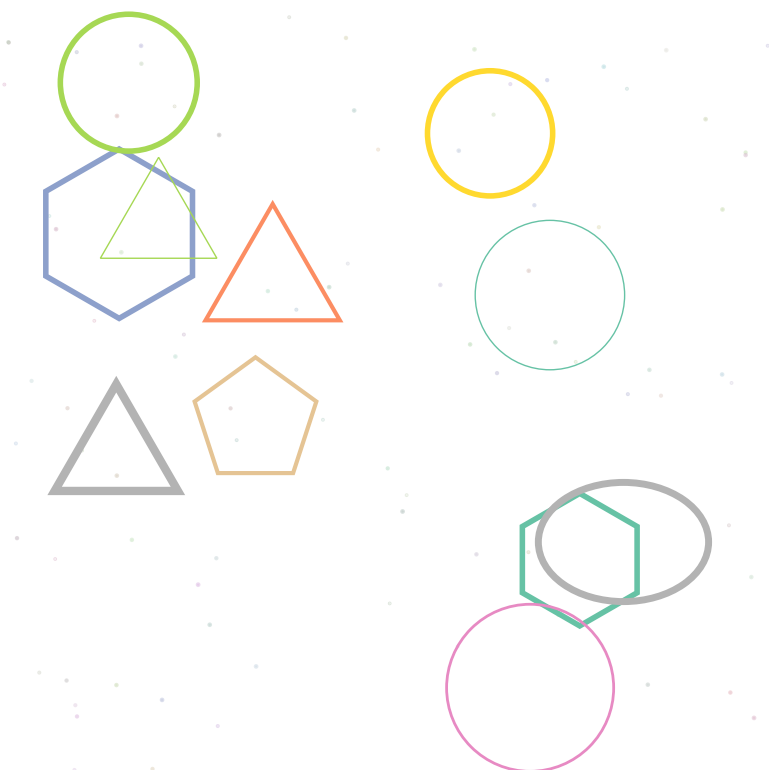[{"shape": "circle", "thickness": 0.5, "radius": 0.49, "center": [0.714, 0.617]}, {"shape": "hexagon", "thickness": 2, "radius": 0.43, "center": [0.753, 0.273]}, {"shape": "triangle", "thickness": 1.5, "radius": 0.5, "center": [0.354, 0.634]}, {"shape": "hexagon", "thickness": 2, "radius": 0.55, "center": [0.155, 0.696]}, {"shape": "circle", "thickness": 1, "radius": 0.54, "center": [0.688, 0.107]}, {"shape": "triangle", "thickness": 0.5, "radius": 0.44, "center": [0.206, 0.708]}, {"shape": "circle", "thickness": 2, "radius": 0.44, "center": [0.167, 0.893]}, {"shape": "circle", "thickness": 2, "radius": 0.41, "center": [0.636, 0.827]}, {"shape": "pentagon", "thickness": 1.5, "radius": 0.42, "center": [0.332, 0.453]}, {"shape": "oval", "thickness": 2.5, "radius": 0.55, "center": [0.81, 0.296]}, {"shape": "triangle", "thickness": 3, "radius": 0.46, "center": [0.151, 0.409]}]